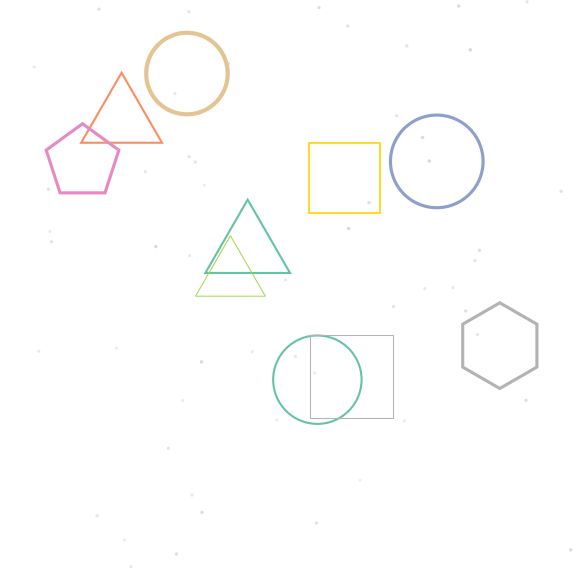[{"shape": "circle", "thickness": 1, "radius": 0.38, "center": [0.55, 0.342]}, {"shape": "triangle", "thickness": 1, "radius": 0.42, "center": [0.429, 0.569]}, {"shape": "triangle", "thickness": 1, "radius": 0.4, "center": [0.211, 0.792]}, {"shape": "circle", "thickness": 1.5, "radius": 0.4, "center": [0.756, 0.72]}, {"shape": "pentagon", "thickness": 1.5, "radius": 0.33, "center": [0.143, 0.719]}, {"shape": "triangle", "thickness": 0.5, "radius": 0.35, "center": [0.399, 0.521]}, {"shape": "square", "thickness": 1, "radius": 0.31, "center": [0.597, 0.691]}, {"shape": "circle", "thickness": 2, "radius": 0.35, "center": [0.324, 0.872]}, {"shape": "hexagon", "thickness": 1.5, "radius": 0.37, "center": [0.865, 0.401]}, {"shape": "square", "thickness": 0.5, "radius": 0.36, "center": [0.608, 0.347]}]